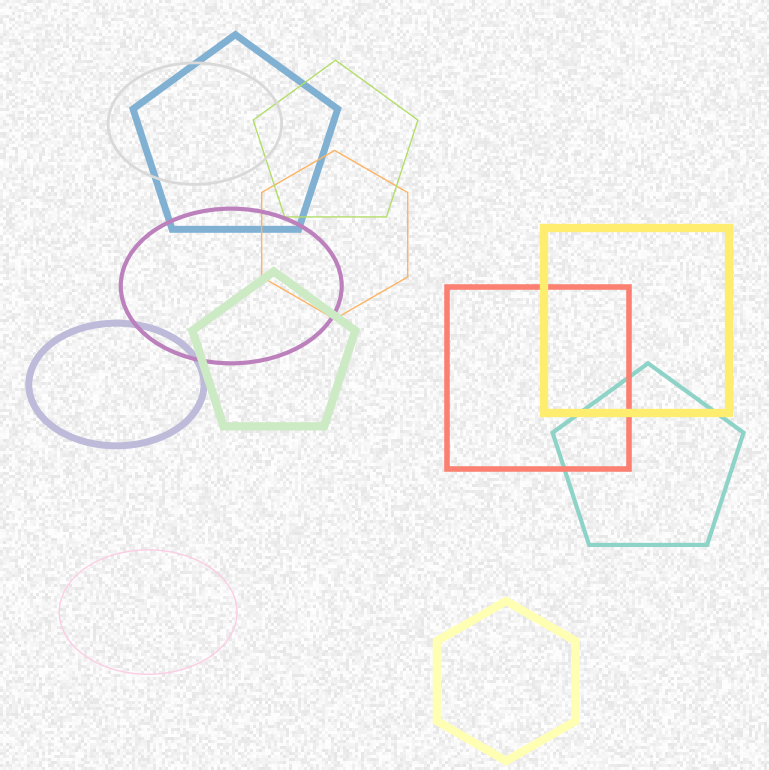[{"shape": "pentagon", "thickness": 1.5, "radius": 0.65, "center": [0.842, 0.398]}, {"shape": "hexagon", "thickness": 3, "radius": 0.52, "center": [0.657, 0.116]}, {"shape": "oval", "thickness": 2.5, "radius": 0.57, "center": [0.151, 0.501]}, {"shape": "square", "thickness": 2, "radius": 0.59, "center": [0.699, 0.509]}, {"shape": "pentagon", "thickness": 2.5, "radius": 0.7, "center": [0.306, 0.815]}, {"shape": "hexagon", "thickness": 0.5, "radius": 0.55, "center": [0.435, 0.695]}, {"shape": "pentagon", "thickness": 0.5, "radius": 0.56, "center": [0.436, 0.809]}, {"shape": "oval", "thickness": 0.5, "radius": 0.58, "center": [0.192, 0.205]}, {"shape": "oval", "thickness": 1, "radius": 0.56, "center": [0.253, 0.839]}, {"shape": "oval", "thickness": 1.5, "radius": 0.72, "center": [0.3, 0.629]}, {"shape": "pentagon", "thickness": 3, "radius": 0.56, "center": [0.356, 0.536]}, {"shape": "square", "thickness": 3, "radius": 0.6, "center": [0.827, 0.584]}]